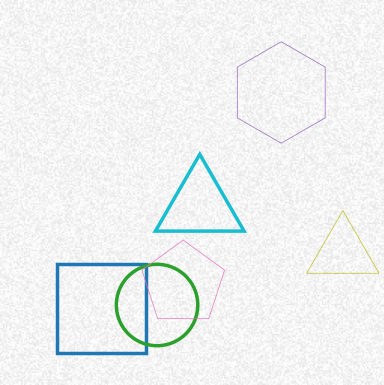[{"shape": "square", "thickness": 2.5, "radius": 0.58, "center": [0.263, 0.2]}, {"shape": "circle", "thickness": 2.5, "radius": 0.53, "center": [0.408, 0.208]}, {"shape": "hexagon", "thickness": 0.5, "radius": 0.66, "center": [0.73, 0.76]}, {"shape": "pentagon", "thickness": 0.5, "radius": 0.56, "center": [0.476, 0.264]}, {"shape": "triangle", "thickness": 0.5, "radius": 0.54, "center": [0.891, 0.345]}, {"shape": "triangle", "thickness": 2.5, "radius": 0.66, "center": [0.519, 0.466]}]